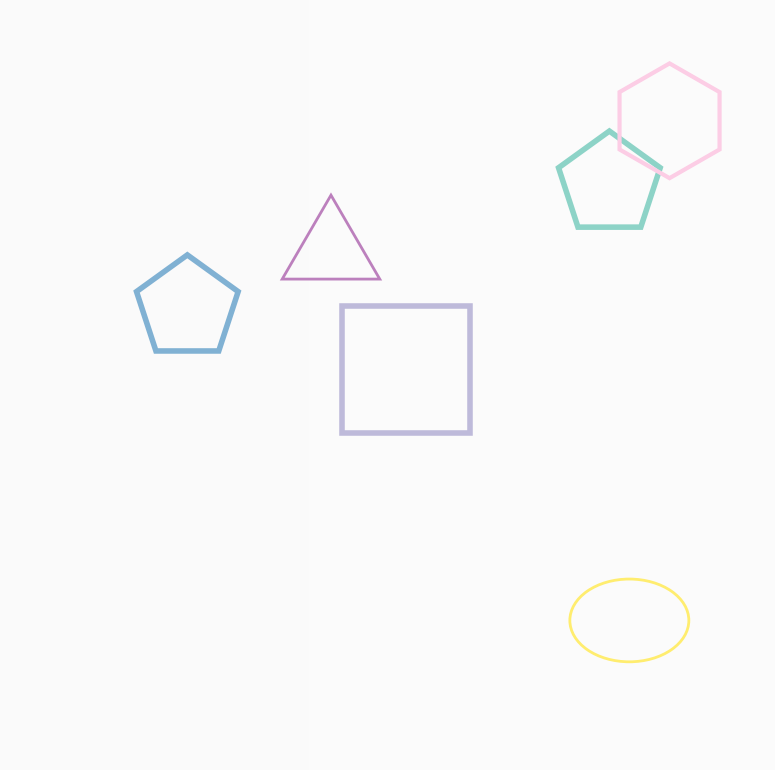[{"shape": "pentagon", "thickness": 2, "radius": 0.34, "center": [0.786, 0.761]}, {"shape": "square", "thickness": 2, "radius": 0.41, "center": [0.524, 0.52]}, {"shape": "pentagon", "thickness": 2, "radius": 0.34, "center": [0.242, 0.6]}, {"shape": "hexagon", "thickness": 1.5, "radius": 0.37, "center": [0.864, 0.843]}, {"shape": "triangle", "thickness": 1, "radius": 0.36, "center": [0.427, 0.674]}, {"shape": "oval", "thickness": 1, "radius": 0.38, "center": [0.812, 0.194]}]